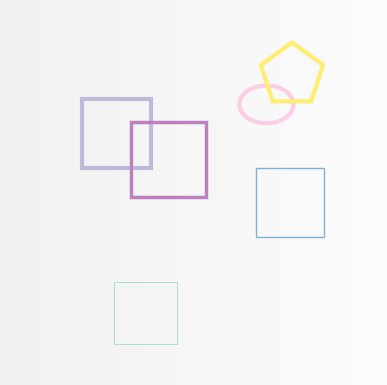[{"shape": "square", "thickness": 0.5, "radius": 0.4, "center": [0.376, 0.188]}, {"shape": "square", "thickness": 3, "radius": 0.44, "center": [0.301, 0.653]}, {"shape": "square", "thickness": 1, "radius": 0.44, "center": [0.749, 0.474]}, {"shape": "oval", "thickness": 3, "radius": 0.35, "center": [0.687, 0.729]}, {"shape": "square", "thickness": 2.5, "radius": 0.48, "center": [0.436, 0.586]}, {"shape": "pentagon", "thickness": 3, "radius": 0.42, "center": [0.753, 0.805]}]